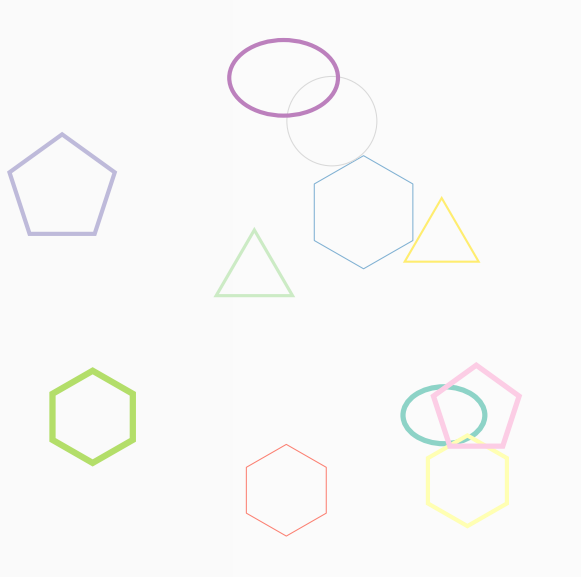[{"shape": "oval", "thickness": 2.5, "radius": 0.35, "center": [0.764, 0.28]}, {"shape": "hexagon", "thickness": 2, "radius": 0.39, "center": [0.804, 0.167]}, {"shape": "pentagon", "thickness": 2, "radius": 0.48, "center": [0.107, 0.671]}, {"shape": "hexagon", "thickness": 0.5, "radius": 0.4, "center": [0.493, 0.15]}, {"shape": "hexagon", "thickness": 0.5, "radius": 0.49, "center": [0.625, 0.632]}, {"shape": "hexagon", "thickness": 3, "radius": 0.4, "center": [0.159, 0.277]}, {"shape": "pentagon", "thickness": 2.5, "radius": 0.39, "center": [0.819, 0.289]}, {"shape": "circle", "thickness": 0.5, "radius": 0.39, "center": [0.571, 0.789]}, {"shape": "oval", "thickness": 2, "radius": 0.47, "center": [0.488, 0.864]}, {"shape": "triangle", "thickness": 1.5, "radius": 0.38, "center": [0.438, 0.525]}, {"shape": "triangle", "thickness": 1, "radius": 0.37, "center": [0.76, 0.583]}]